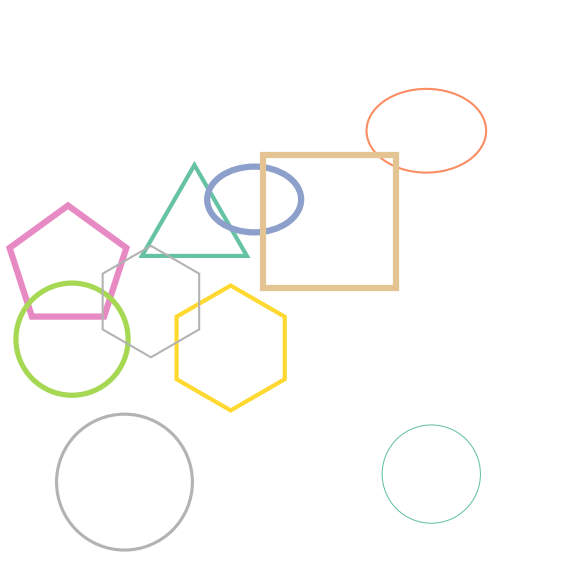[{"shape": "triangle", "thickness": 2, "radius": 0.52, "center": [0.337, 0.608]}, {"shape": "circle", "thickness": 0.5, "radius": 0.43, "center": [0.747, 0.178]}, {"shape": "oval", "thickness": 1, "radius": 0.52, "center": [0.738, 0.773]}, {"shape": "oval", "thickness": 3, "radius": 0.41, "center": [0.44, 0.654]}, {"shape": "pentagon", "thickness": 3, "radius": 0.53, "center": [0.118, 0.537]}, {"shape": "circle", "thickness": 2.5, "radius": 0.49, "center": [0.125, 0.412]}, {"shape": "hexagon", "thickness": 2, "radius": 0.54, "center": [0.399, 0.397]}, {"shape": "square", "thickness": 3, "radius": 0.57, "center": [0.57, 0.615]}, {"shape": "hexagon", "thickness": 1, "radius": 0.48, "center": [0.261, 0.477]}, {"shape": "circle", "thickness": 1.5, "radius": 0.59, "center": [0.216, 0.164]}]